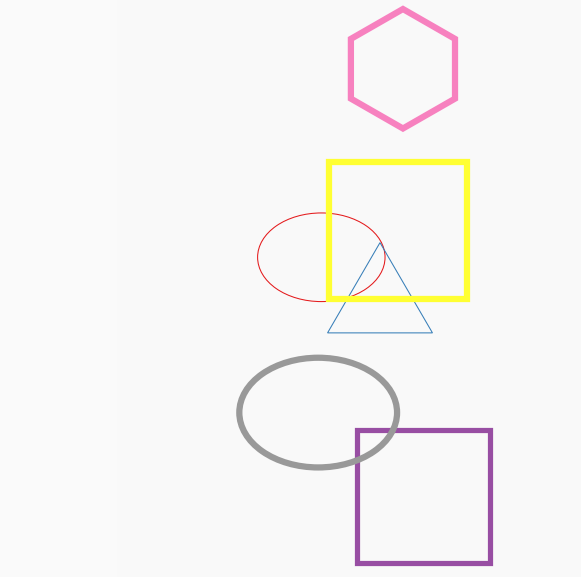[{"shape": "oval", "thickness": 0.5, "radius": 0.55, "center": [0.553, 0.554]}, {"shape": "triangle", "thickness": 0.5, "radius": 0.52, "center": [0.654, 0.475]}, {"shape": "square", "thickness": 2.5, "radius": 0.57, "center": [0.729, 0.14]}, {"shape": "square", "thickness": 3, "radius": 0.59, "center": [0.685, 0.6]}, {"shape": "hexagon", "thickness": 3, "radius": 0.52, "center": [0.693, 0.88]}, {"shape": "oval", "thickness": 3, "radius": 0.68, "center": [0.547, 0.285]}]